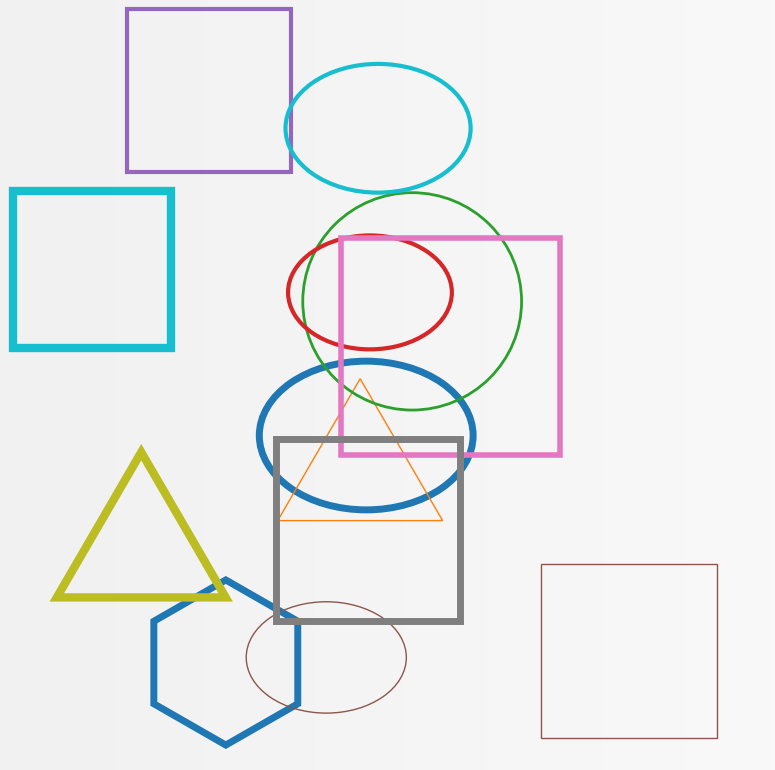[{"shape": "hexagon", "thickness": 2.5, "radius": 0.54, "center": [0.291, 0.14]}, {"shape": "oval", "thickness": 2.5, "radius": 0.69, "center": [0.473, 0.434]}, {"shape": "triangle", "thickness": 0.5, "radius": 0.61, "center": [0.465, 0.385]}, {"shape": "circle", "thickness": 1, "radius": 0.71, "center": [0.532, 0.609]}, {"shape": "oval", "thickness": 1.5, "radius": 0.53, "center": [0.477, 0.62]}, {"shape": "square", "thickness": 1.5, "radius": 0.53, "center": [0.27, 0.883]}, {"shape": "square", "thickness": 0.5, "radius": 0.57, "center": [0.811, 0.155]}, {"shape": "oval", "thickness": 0.5, "radius": 0.52, "center": [0.421, 0.146]}, {"shape": "square", "thickness": 2, "radius": 0.7, "center": [0.582, 0.549]}, {"shape": "square", "thickness": 2.5, "radius": 0.59, "center": [0.475, 0.312]}, {"shape": "triangle", "thickness": 3, "radius": 0.63, "center": [0.182, 0.287]}, {"shape": "square", "thickness": 3, "radius": 0.51, "center": [0.118, 0.65]}, {"shape": "oval", "thickness": 1.5, "radius": 0.6, "center": [0.488, 0.833]}]